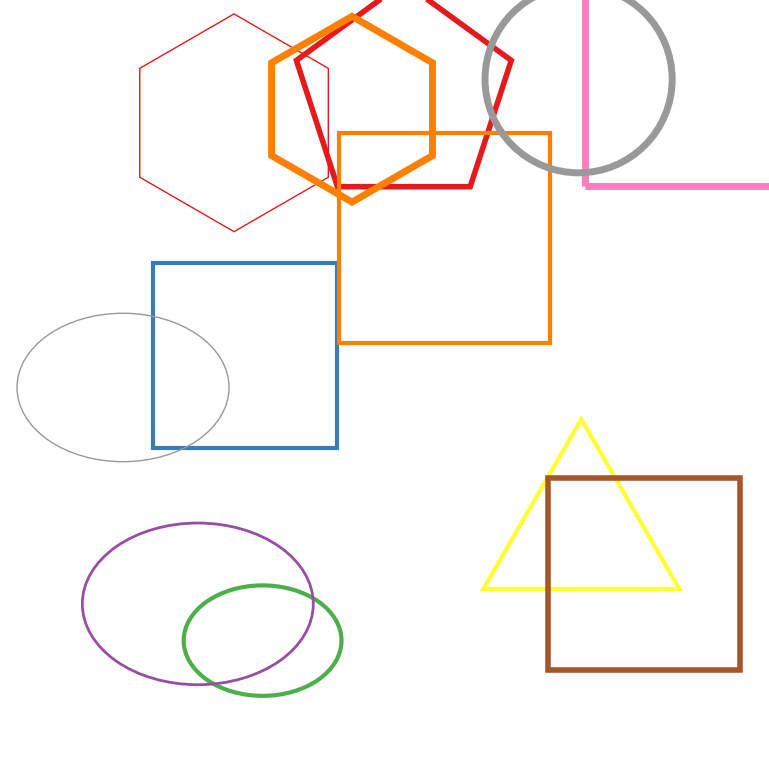[{"shape": "hexagon", "thickness": 0.5, "radius": 0.71, "center": [0.304, 0.841]}, {"shape": "pentagon", "thickness": 2, "radius": 0.73, "center": [0.524, 0.876]}, {"shape": "square", "thickness": 1.5, "radius": 0.6, "center": [0.318, 0.538]}, {"shape": "oval", "thickness": 1.5, "radius": 0.51, "center": [0.341, 0.168]}, {"shape": "oval", "thickness": 1, "radius": 0.75, "center": [0.257, 0.216]}, {"shape": "hexagon", "thickness": 2.5, "radius": 0.6, "center": [0.457, 0.858]}, {"shape": "square", "thickness": 1.5, "radius": 0.68, "center": [0.577, 0.691]}, {"shape": "triangle", "thickness": 1.5, "radius": 0.73, "center": [0.755, 0.309]}, {"shape": "square", "thickness": 2, "radius": 0.62, "center": [0.837, 0.254]}, {"shape": "square", "thickness": 2.5, "radius": 0.67, "center": [0.893, 0.891]}, {"shape": "oval", "thickness": 0.5, "radius": 0.69, "center": [0.16, 0.497]}, {"shape": "circle", "thickness": 2.5, "radius": 0.61, "center": [0.751, 0.897]}]